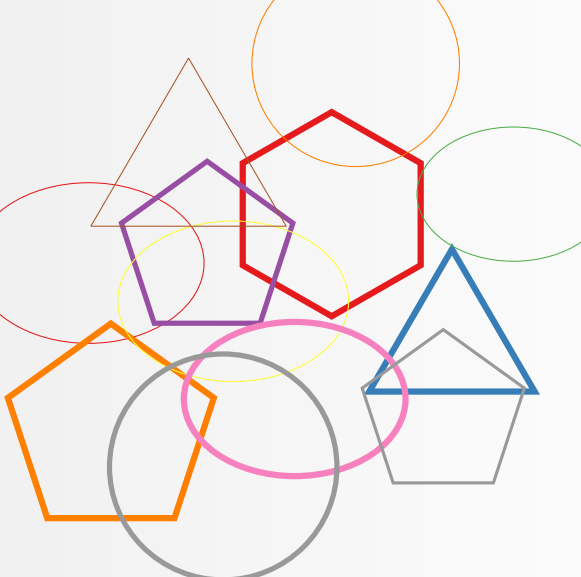[{"shape": "hexagon", "thickness": 3, "radius": 0.88, "center": [0.571, 0.628]}, {"shape": "oval", "thickness": 0.5, "radius": 0.99, "center": [0.152, 0.544]}, {"shape": "triangle", "thickness": 3, "radius": 0.82, "center": [0.778, 0.403]}, {"shape": "oval", "thickness": 0.5, "radius": 0.83, "center": [0.883, 0.663]}, {"shape": "pentagon", "thickness": 2.5, "radius": 0.78, "center": [0.356, 0.565]}, {"shape": "pentagon", "thickness": 3, "radius": 0.93, "center": [0.191, 0.253]}, {"shape": "circle", "thickness": 0.5, "radius": 0.89, "center": [0.612, 0.889]}, {"shape": "oval", "thickness": 0.5, "radius": 0.99, "center": [0.401, 0.477]}, {"shape": "triangle", "thickness": 0.5, "radius": 0.97, "center": [0.324, 0.704]}, {"shape": "oval", "thickness": 3, "radius": 0.95, "center": [0.507, 0.308]}, {"shape": "circle", "thickness": 2.5, "radius": 0.98, "center": [0.384, 0.191]}, {"shape": "pentagon", "thickness": 1.5, "radius": 0.73, "center": [0.763, 0.282]}]